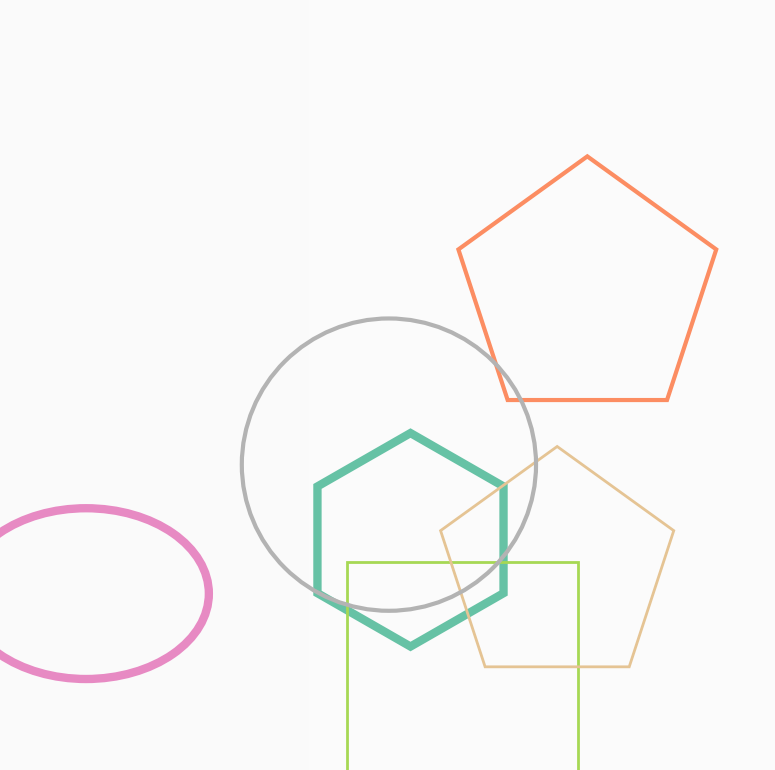[{"shape": "hexagon", "thickness": 3, "radius": 0.69, "center": [0.53, 0.299]}, {"shape": "pentagon", "thickness": 1.5, "radius": 0.87, "center": [0.758, 0.622]}, {"shape": "oval", "thickness": 3, "radius": 0.79, "center": [0.111, 0.229]}, {"shape": "square", "thickness": 1, "radius": 0.74, "center": [0.597, 0.121]}, {"shape": "pentagon", "thickness": 1, "radius": 0.79, "center": [0.719, 0.262]}, {"shape": "circle", "thickness": 1.5, "radius": 0.95, "center": [0.502, 0.397]}]